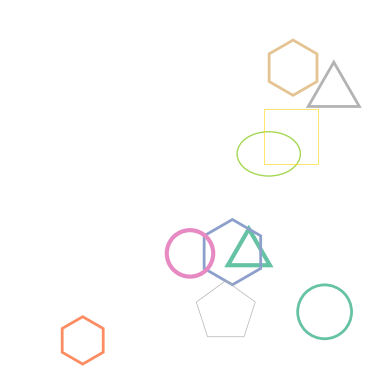[{"shape": "triangle", "thickness": 3, "radius": 0.32, "center": [0.646, 0.343]}, {"shape": "circle", "thickness": 2, "radius": 0.35, "center": [0.843, 0.19]}, {"shape": "hexagon", "thickness": 2, "radius": 0.31, "center": [0.215, 0.116]}, {"shape": "hexagon", "thickness": 2, "radius": 0.42, "center": [0.604, 0.345]}, {"shape": "circle", "thickness": 3, "radius": 0.3, "center": [0.493, 0.342]}, {"shape": "oval", "thickness": 1, "radius": 0.41, "center": [0.698, 0.6]}, {"shape": "square", "thickness": 0.5, "radius": 0.36, "center": [0.756, 0.645]}, {"shape": "hexagon", "thickness": 2, "radius": 0.36, "center": [0.761, 0.824]}, {"shape": "pentagon", "thickness": 0.5, "radius": 0.4, "center": [0.586, 0.191]}, {"shape": "triangle", "thickness": 2, "radius": 0.38, "center": [0.867, 0.762]}]